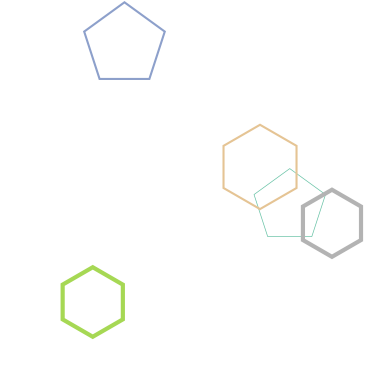[{"shape": "pentagon", "thickness": 0.5, "radius": 0.49, "center": [0.753, 0.465]}, {"shape": "pentagon", "thickness": 1.5, "radius": 0.55, "center": [0.323, 0.884]}, {"shape": "hexagon", "thickness": 3, "radius": 0.45, "center": [0.241, 0.216]}, {"shape": "hexagon", "thickness": 1.5, "radius": 0.55, "center": [0.675, 0.566]}, {"shape": "hexagon", "thickness": 3, "radius": 0.44, "center": [0.862, 0.42]}]